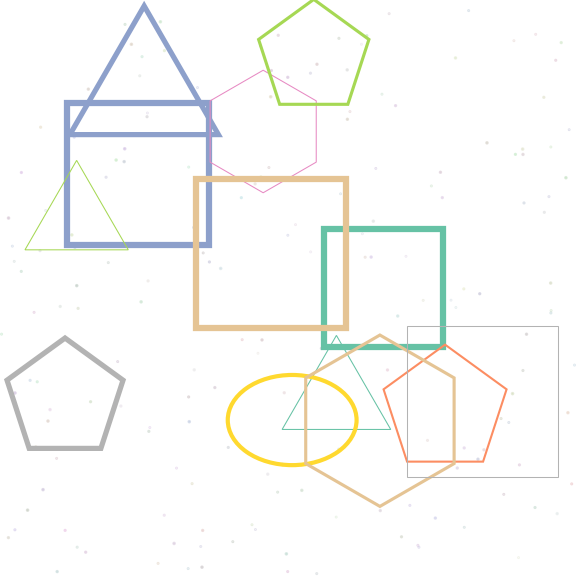[{"shape": "square", "thickness": 3, "radius": 0.51, "center": [0.664, 0.501]}, {"shape": "triangle", "thickness": 0.5, "radius": 0.54, "center": [0.583, 0.31]}, {"shape": "pentagon", "thickness": 1, "radius": 0.56, "center": [0.771, 0.29]}, {"shape": "triangle", "thickness": 2.5, "radius": 0.74, "center": [0.25, 0.84]}, {"shape": "square", "thickness": 3, "radius": 0.62, "center": [0.239, 0.697]}, {"shape": "hexagon", "thickness": 0.5, "radius": 0.53, "center": [0.456, 0.771]}, {"shape": "pentagon", "thickness": 1.5, "radius": 0.5, "center": [0.543, 0.9]}, {"shape": "triangle", "thickness": 0.5, "radius": 0.52, "center": [0.133, 0.618]}, {"shape": "oval", "thickness": 2, "radius": 0.56, "center": [0.506, 0.272]}, {"shape": "hexagon", "thickness": 1.5, "radius": 0.74, "center": [0.658, 0.271]}, {"shape": "square", "thickness": 3, "radius": 0.65, "center": [0.47, 0.56]}, {"shape": "pentagon", "thickness": 2.5, "radius": 0.53, "center": [0.113, 0.308]}, {"shape": "square", "thickness": 0.5, "radius": 0.65, "center": [0.835, 0.304]}]